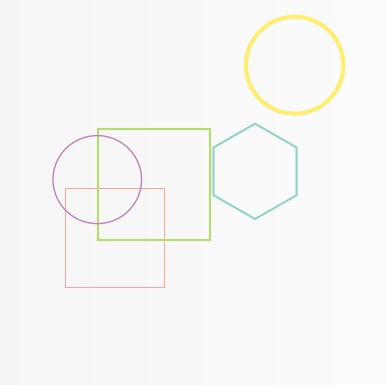[{"shape": "hexagon", "thickness": 1.5, "radius": 0.62, "center": [0.658, 0.555]}, {"shape": "square", "thickness": 0.5, "radius": 0.64, "center": [0.295, 0.383]}, {"shape": "square", "thickness": 1.5, "radius": 0.72, "center": [0.397, 0.52]}, {"shape": "circle", "thickness": 1, "radius": 0.57, "center": [0.251, 0.534]}, {"shape": "circle", "thickness": 3, "radius": 0.63, "center": [0.76, 0.831]}]